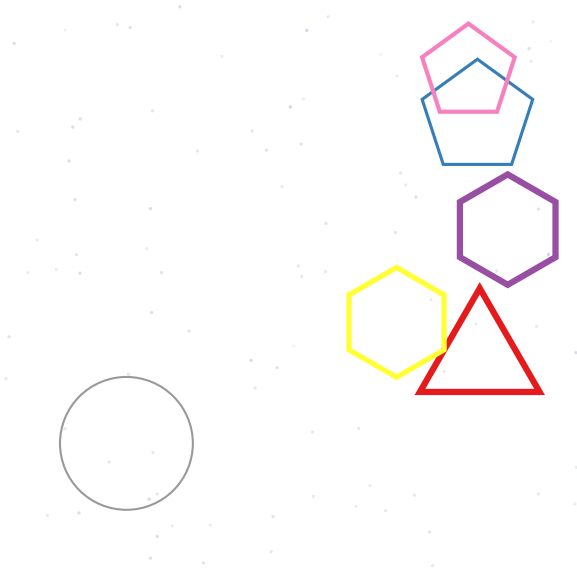[{"shape": "triangle", "thickness": 3, "radius": 0.6, "center": [0.831, 0.38]}, {"shape": "pentagon", "thickness": 1.5, "radius": 0.5, "center": [0.827, 0.796]}, {"shape": "hexagon", "thickness": 3, "radius": 0.48, "center": [0.879, 0.602]}, {"shape": "hexagon", "thickness": 2.5, "radius": 0.48, "center": [0.687, 0.441]}, {"shape": "pentagon", "thickness": 2, "radius": 0.42, "center": [0.811, 0.874]}, {"shape": "circle", "thickness": 1, "radius": 0.58, "center": [0.219, 0.231]}]